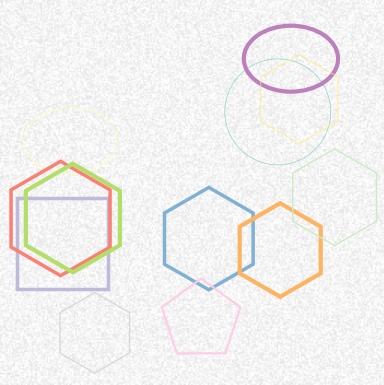[{"shape": "circle", "thickness": 0.5, "radius": 0.69, "center": [0.721, 0.71]}, {"shape": "oval", "thickness": 0.5, "radius": 0.61, "center": [0.184, 0.635]}, {"shape": "square", "thickness": 2.5, "radius": 0.59, "center": [0.163, 0.366]}, {"shape": "hexagon", "thickness": 2.5, "radius": 0.74, "center": [0.157, 0.433]}, {"shape": "hexagon", "thickness": 2.5, "radius": 0.66, "center": [0.542, 0.38]}, {"shape": "hexagon", "thickness": 3, "radius": 0.61, "center": [0.728, 0.351]}, {"shape": "hexagon", "thickness": 3, "radius": 0.71, "center": [0.189, 0.434]}, {"shape": "pentagon", "thickness": 1.5, "radius": 0.54, "center": [0.522, 0.169]}, {"shape": "hexagon", "thickness": 1, "radius": 0.52, "center": [0.246, 0.135]}, {"shape": "oval", "thickness": 3, "radius": 0.61, "center": [0.756, 0.848]}, {"shape": "hexagon", "thickness": 1, "radius": 0.63, "center": [0.869, 0.488]}, {"shape": "hexagon", "thickness": 0.5, "radius": 0.58, "center": [0.777, 0.743]}]